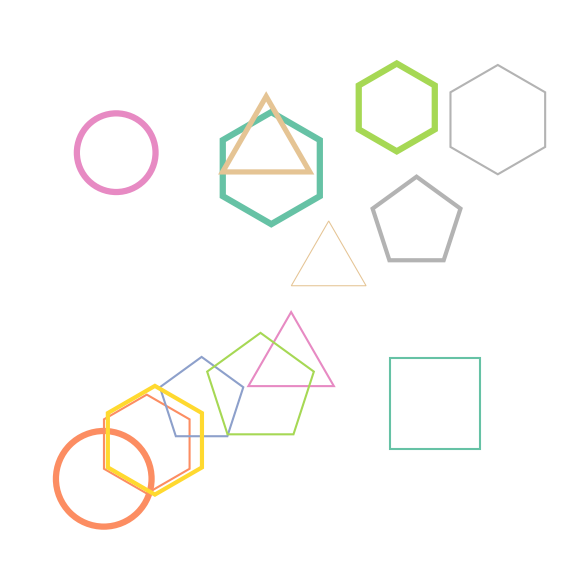[{"shape": "hexagon", "thickness": 3, "radius": 0.49, "center": [0.47, 0.708]}, {"shape": "square", "thickness": 1, "radius": 0.39, "center": [0.753, 0.3]}, {"shape": "circle", "thickness": 3, "radius": 0.41, "center": [0.18, 0.17]}, {"shape": "hexagon", "thickness": 1, "radius": 0.43, "center": [0.254, 0.23]}, {"shape": "pentagon", "thickness": 1, "radius": 0.38, "center": [0.349, 0.305]}, {"shape": "circle", "thickness": 3, "radius": 0.34, "center": [0.201, 0.735]}, {"shape": "triangle", "thickness": 1, "radius": 0.43, "center": [0.504, 0.373]}, {"shape": "hexagon", "thickness": 3, "radius": 0.38, "center": [0.687, 0.813]}, {"shape": "pentagon", "thickness": 1, "radius": 0.49, "center": [0.451, 0.326]}, {"shape": "hexagon", "thickness": 2, "radius": 0.47, "center": [0.268, 0.237]}, {"shape": "triangle", "thickness": 2.5, "radius": 0.44, "center": [0.461, 0.745]}, {"shape": "triangle", "thickness": 0.5, "radius": 0.37, "center": [0.569, 0.542]}, {"shape": "hexagon", "thickness": 1, "radius": 0.47, "center": [0.862, 0.792]}, {"shape": "pentagon", "thickness": 2, "radius": 0.4, "center": [0.721, 0.613]}]